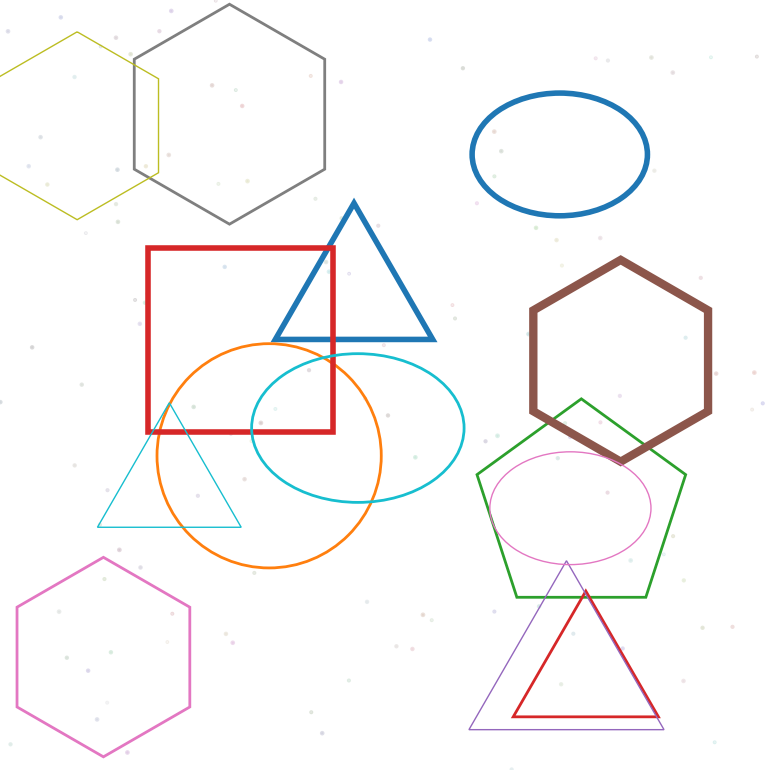[{"shape": "oval", "thickness": 2, "radius": 0.57, "center": [0.727, 0.799]}, {"shape": "triangle", "thickness": 2, "radius": 0.59, "center": [0.46, 0.618]}, {"shape": "circle", "thickness": 1, "radius": 0.73, "center": [0.35, 0.408]}, {"shape": "pentagon", "thickness": 1, "radius": 0.71, "center": [0.755, 0.34]}, {"shape": "square", "thickness": 2, "radius": 0.6, "center": [0.312, 0.558]}, {"shape": "triangle", "thickness": 1, "radius": 0.54, "center": [0.761, 0.123]}, {"shape": "triangle", "thickness": 0.5, "radius": 0.73, "center": [0.736, 0.126]}, {"shape": "hexagon", "thickness": 3, "radius": 0.66, "center": [0.806, 0.531]}, {"shape": "hexagon", "thickness": 1, "radius": 0.65, "center": [0.134, 0.147]}, {"shape": "oval", "thickness": 0.5, "radius": 0.52, "center": [0.741, 0.34]}, {"shape": "hexagon", "thickness": 1, "radius": 0.71, "center": [0.298, 0.852]}, {"shape": "hexagon", "thickness": 0.5, "radius": 0.61, "center": [0.1, 0.837]}, {"shape": "oval", "thickness": 1, "radius": 0.69, "center": [0.465, 0.444]}, {"shape": "triangle", "thickness": 0.5, "radius": 0.54, "center": [0.22, 0.369]}]